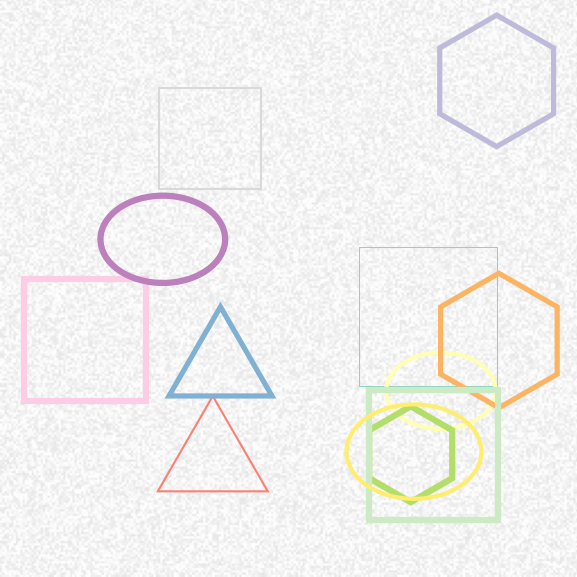[{"shape": "square", "thickness": 0.5, "radius": 0.6, "center": [0.741, 0.451]}, {"shape": "oval", "thickness": 2, "radius": 0.47, "center": [0.763, 0.322]}, {"shape": "hexagon", "thickness": 2.5, "radius": 0.57, "center": [0.86, 0.859]}, {"shape": "triangle", "thickness": 1, "radius": 0.55, "center": [0.368, 0.203]}, {"shape": "triangle", "thickness": 2.5, "radius": 0.51, "center": [0.382, 0.365]}, {"shape": "hexagon", "thickness": 2.5, "radius": 0.58, "center": [0.864, 0.409]}, {"shape": "hexagon", "thickness": 3, "radius": 0.41, "center": [0.711, 0.213]}, {"shape": "square", "thickness": 3, "radius": 0.53, "center": [0.148, 0.41]}, {"shape": "square", "thickness": 1, "radius": 0.44, "center": [0.364, 0.759]}, {"shape": "oval", "thickness": 3, "radius": 0.54, "center": [0.282, 0.585]}, {"shape": "square", "thickness": 3, "radius": 0.56, "center": [0.75, 0.211]}, {"shape": "oval", "thickness": 2, "radius": 0.58, "center": [0.717, 0.217]}]